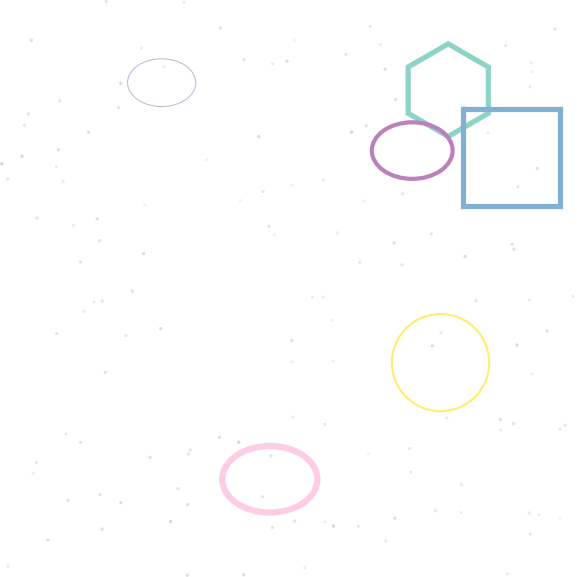[{"shape": "hexagon", "thickness": 2.5, "radius": 0.4, "center": [0.776, 0.843]}, {"shape": "oval", "thickness": 0.5, "radius": 0.3, "center": [0.28, 0.856]}, {"shape": "square", "thickness": 2.5, "radius": 0.42, "center": [0.886, 0.726]}, {"shape": "oval", "thickness": 3, "radius": 0.41, "center": [0.467, 0.169]}, {"shape": "oval", "thickness": 2, "radius": 0.35, "center": [0.714, 0.738]}, {"shape": "circle", "thickness": 1, "radius": 0.42, "center": [0.763, 0.371]}]